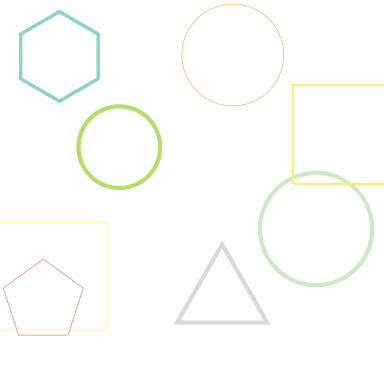[{"shape": "hexagon", "thickness": 2.5, "radius": 0.58, "center": [0.154, 0.853]}, {"shape": "square", "thickness": 1, "radius": 0.7, "center": [0.135, 0.285]}, {"shape": "pentagon", "thickness": 0.5, "radius": 0.55, "center": [0.112, 0.218]}, {"shape": "circle", "thickness": 0.5, "radius": 0.66, "center": [0.605, 0.857]}, {"shape": "circle", "thickness": 3, "radius": 0.53, "center": [0.31, 0.618]}, {"shape": "triangle", "thickness": 3, "radius": 0.68, "center": [0.577, 0.23]}, {"shape": "circle", "thickness": 3, "radius": 0.73, "center": [0.821, 0.405]}, {"shape": "square", "thickness": 1.5, "radius": 0.65, "center": [0.89, 0.651]}]